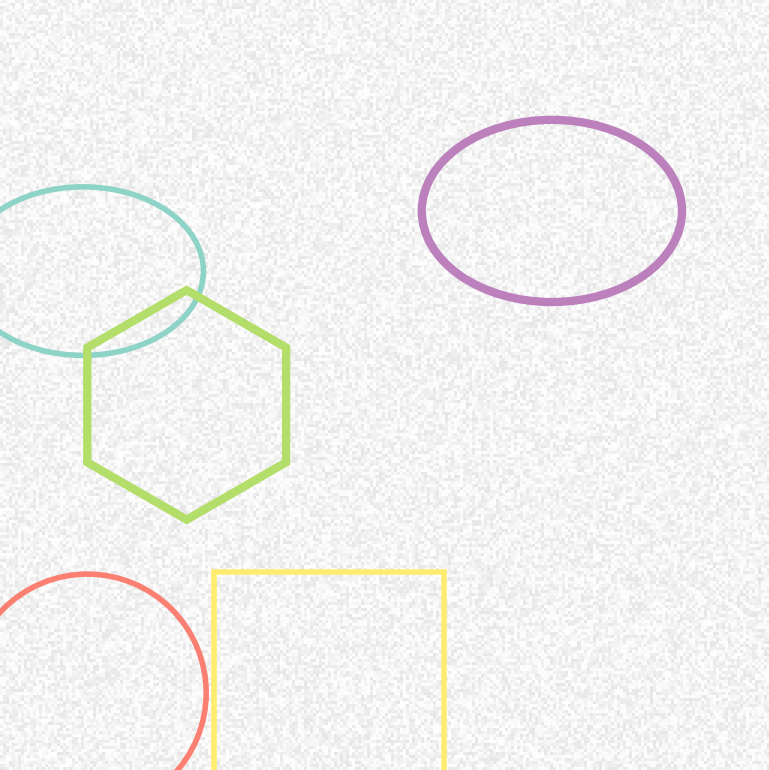[{"shape": "oval", "thickness": 2, "radius": 0.78, "center": [0.108, 0.648]}, {"shape": "circle", "thickness": 2, "radius": 0.77, "center": [0.114, 0.1]}, {"shape": "hexagon", "thickness": 3, "radius": 0.75, "center": [0.242, 0.474]}, {"shape": "oval", "thickness": 3, "radius": 0.85, "center": [0.717, 0.726]}, {"shape": "square", "thickness": 2, "radius": 0.75, "center": [0.427, 0.107]}]